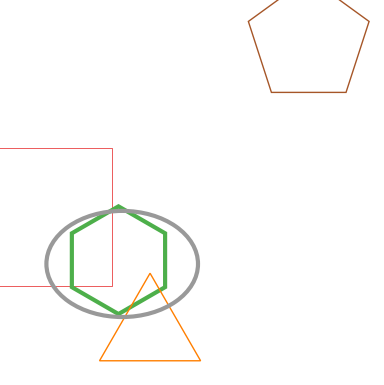[{"shape": "square", "thickness": 0.5, "radius": 0.89, "center": [0.112, 0.437]}, {"shape": "hexagon", "thickness": 3, "radius": 0.7, "center": [0.308, 0.324]}, {"shape": "triangle", "thickness": 1, "radius": 0.76, "center": [0.39, 0.139]}, {"shape": "pentagon", "thickness": 1, "radius": 0.82, "center": [0.802, 0.893]}, {"shape": "oval", "thickness": 3, "radius": 0.98, "center": [0.317, 0.314]}]